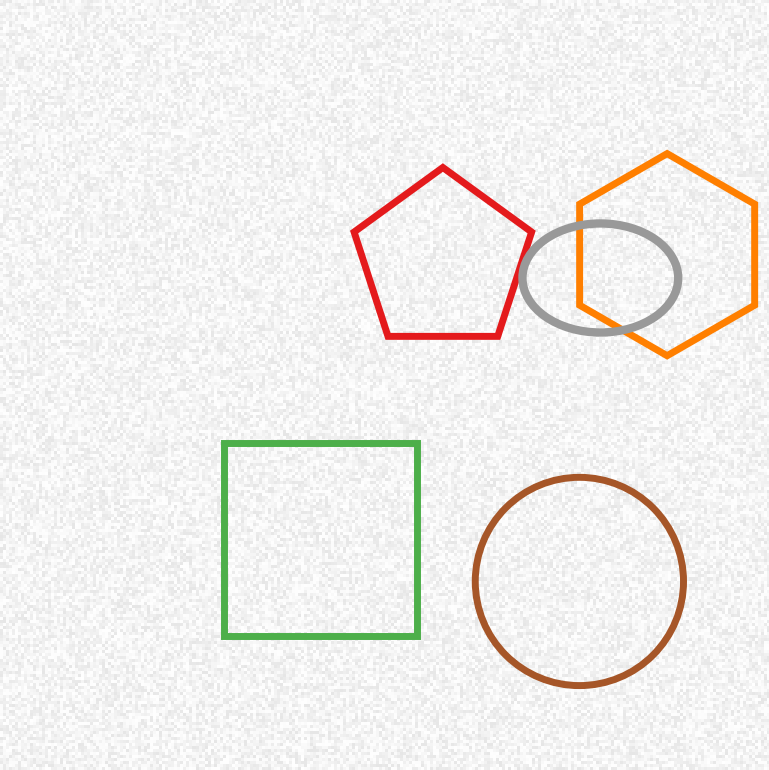[{"shape": "pentagon", "thickness": 2.5, "radius": 0.61, "center": [0.575, 0.661]}, {"shape": "square", "thickness": 2.5, "radius": 0.63, "center": [0.416, 0.299]}, {"shape": "hexagon", "thickness": 2.5, "radius": 0.66, "center": [0.866, 0.669]}, {"shape": "circle", "thickness": 2.5, "radius": 0.68, "center": [0.752, 0.245]}, {"shape": "oval", "thickness": 3, "radius": 0.51, "center": [0.78, 0.639]}]